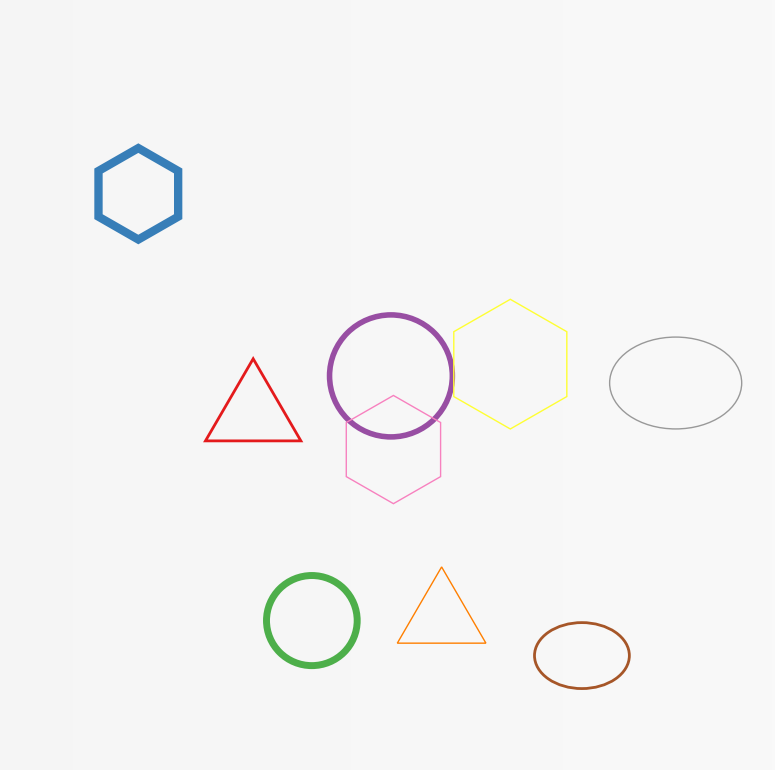[{"shape": "triangle", "thickness": 1, "radius": 0.36, "center": [0.327, 0.463]}, {"shape": "hexagon", "thickness": 3, "radius": 0.3, "center": [0.178, 0.748]}, {"shape": "circle", "thickness": 2.5, "radius": 0.29, "center": [0.402, 0.194]}, {"shape": "circle", "thickness": 2, "radius": 0.4, "center": [0.504, 0.512]}, {"shape": "triangle", "thickness": 0.5, "radius": 0.33, "center": [0.57, 0.198]}, {"shape": "hexagon", "thickness": 0.5, "radius": 0.42, "center": [0.658, 0.527]}, {"shape": "oval", "thickness": 1, "radius": 0.31, "center": [0.751, 0.149]}, {"shape": "hexagon", "thickness": 0.5, "radius": 0.35, "center": [0.508, 0.416]}, {"shape": "oval", "thickness": 0.5, "radius": 0.43, "center": [0.872, 0.503]}]